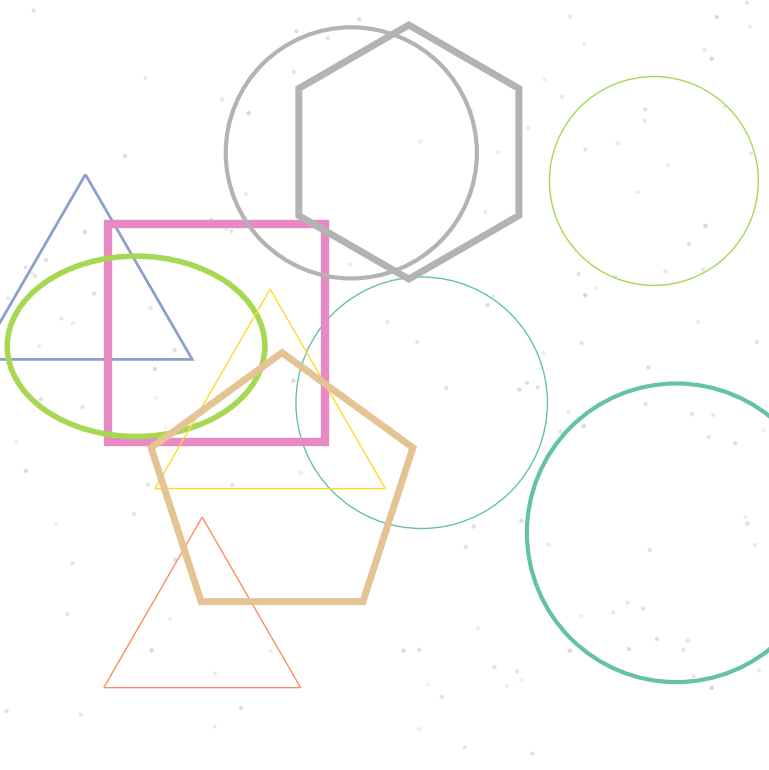[{"shape": "circle", "thickness": 1.5, "radius": 0.97, "center": [0.878, 0.308]}, {"shape": "circle", "thickness": 0.5, "radius": 0.82, "center": [0.548, 0.477]}, {"shape": "triangle", "thickness": 0.5, "radius": 0.74, "center": [0.263, 0.181]}, {"shape": "triangle", "thickness": 1, "radius": 0.8, "center": [0.111, 0.613]}, {"shape": "square", "thickness": 3, "radius": 0.71, "center": [0.281, 0.567]}, {"shape": "oval", "thickness": 2, "radius": 0.84, "center": [0.177, 0.55]}, {"shape": "circle", "thickness": 0.5, "radius": 0.68, "center": [0.849, 0.765]}, {"shape": "triangle", "thickness": 0.5, "radius": 0.86, "center": [0.351, 0.452]}, {"shape": "pentagon", "thickness": 2.5, "radius": 0.89, "center": [0.366, 0.363]}, {"shape": "circle", "thickness": 1.5, "radius": 0.82, "center": [0.456, 0.801]}, {"shape": "hexagon", "thickness": 2.5, "radius": 0.83, "center": [0.531, 0.803]}]